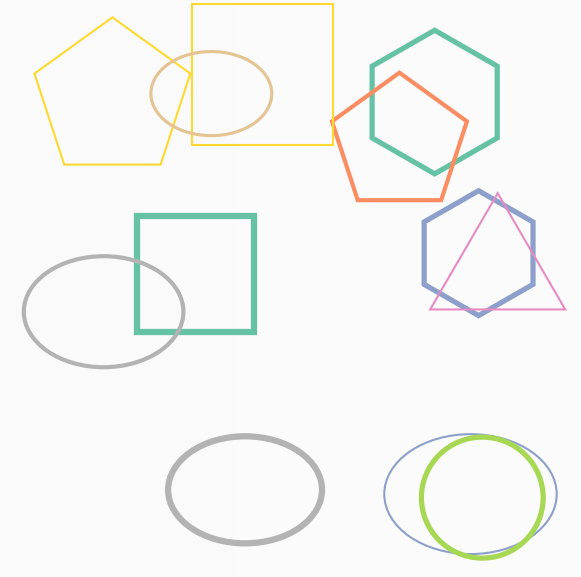[{"shape": "square", "thickness": 3, "radius": 0.5, "center": [0.337, 0.525]}, {"shape": "hexagon", "thickness": 2.5, "radius": 0.62, "center": [0.748, 0.822]}, {"shape": "pentagon", "thickness": 2, "radius": 0.61, "center": [0.687, 0.751]}, {"shape": "oval", "thickness": 1, "radius": 0.74, "center": [0.809, 0.144]}, {"shape": "hexagon", "thickness": 2.5, "radius": 0.54, "center": [0.823, 0.561]}, {"shape": "triangle", "thickness": 1, "radius": 0.67, "center": [0.856, 0.53]}, {"shape": "circle", "thickness": 2.5, "radius": 0.52, "center": [0.83, 0.137]}, {"shape": "square", "thickness": 1, "radius": 0.61, "center": [0.452, 0.87]}, {"shape": "pentagon", "thickness": 1, "radius": 0.71, "center": [0.193, 0.828]}, {"shape": "oval", "thickness": 1.5, "radius": 0.52, "center": [0.364, 0.837]}, {"shape": "oval", "thickness": 2, "radius": 0.69, "center": [0.178, 0.459]}, {"shape": "oval", "thickness": 3, "radius": 0.66, "center": [0.422, 0.151]}]